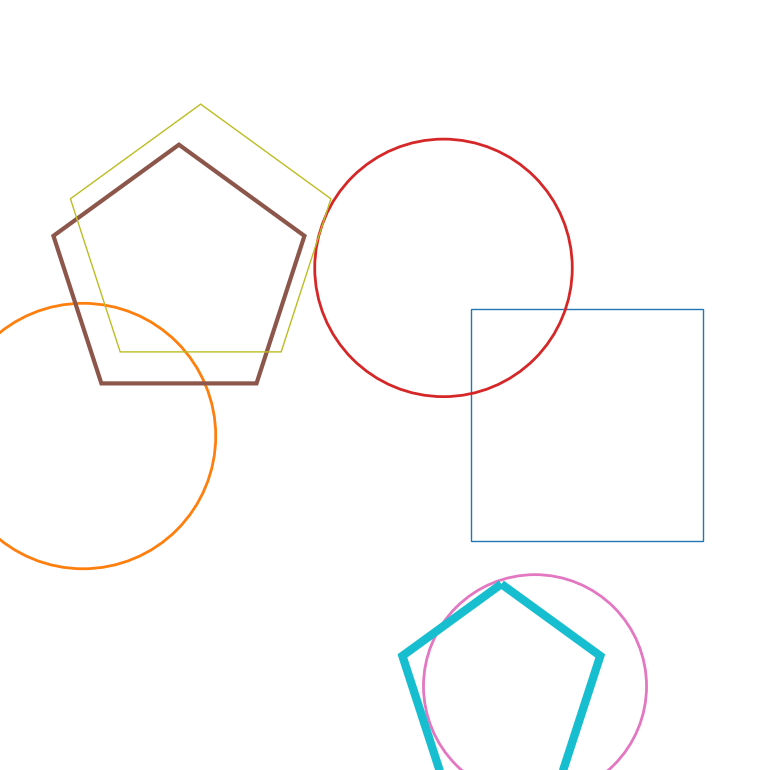[{"shape": "square", "thickness": 0.5, "radius": 0.76, "center": [0.762, 0.448]}, {"shape": "circle", "thickness": 1, "radius": 0.86, "center": [0.108, 0.434]}, {"shape": "circle", "thickness": 1, "radius": 0.84, "center": [0.576, 0.652]}, {"shape": "pentagon", "thickness": 1.5, "radius": 0.86, "center": [0.232, 0.641]}, {"shape": "circle", "thickness": 1, "radius": 0.72, "center": [0.695, 0.109]}, {"shape": "pentagon", "thickness": 0.5, "radius": 0.89, "center": [0.261, 0.687]}, {"shape": "pentagon", "thickness": 3, "radius": 0.68, "center": [0.651, 0.106]}]